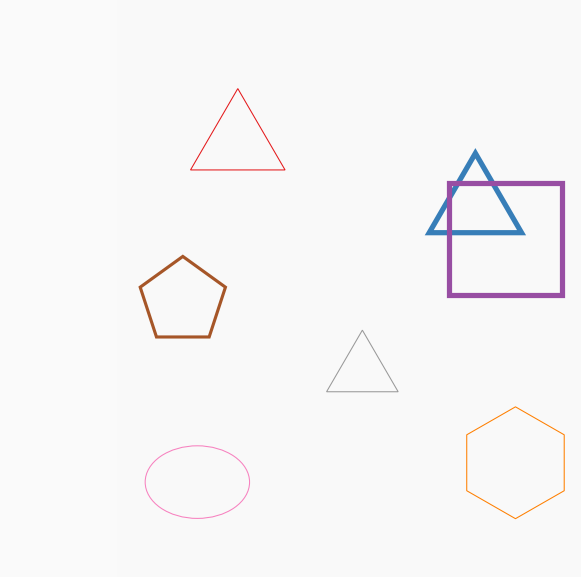[{"shape": "triangle", "thickness": 0.5, "radius": 0.47, "center": [0.409, 0.752]}, {"shape": "triangle", "thickness": 2.5, "radius": 0.46, "center": [0.818, 0.642]}, {"shape": "square", "thickness": 2.5, "radius": 0.49, "center": [0.869, 0.586]}, {"shape": "hexagon", "thickness": 0.5, "radius": 0.48, "center": [0.887, 0.198]}, {"shape": "pentagon", "thickness": 1.5, "radius": 0.39, "center": [0.315, 0.478]}, {"shape": "oval", "thickness": 0.5, "radius": 0.45, "center": [0.34, 0.164]}, {"shape": "triangle", "thickness": 0.5, "radius": 0.36, "center": [0.623, 0.356]}]